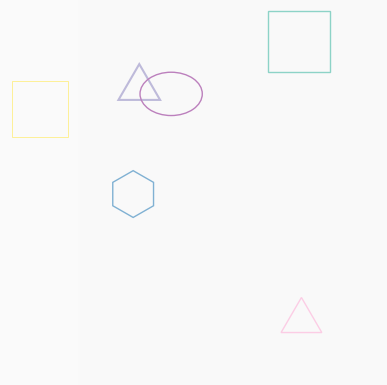[{"shape": "square", "thickness": 1, "radius": 0.4, "center": [0.771, 0.892]}, {"shape": "triangle", "thickness": 1.5, "radius": 0.31, "center": [0.359, 0.772]}, {"shape": "hexagon", "thickness": 1, "radius": 0.3, "center": [0.344, 0.496]}, {"shape": "triangle", "thickness": 1, "radius": 0.3, "center": [0.778, 0.167]}, {"shape": "oval", "thickness": 1, "radius": 0.4, "center": [0.442, 0.756]}, {"shape": "square", "thickness": 0.5, "radius": 0.37, "center": [0.103, 0.716]}]